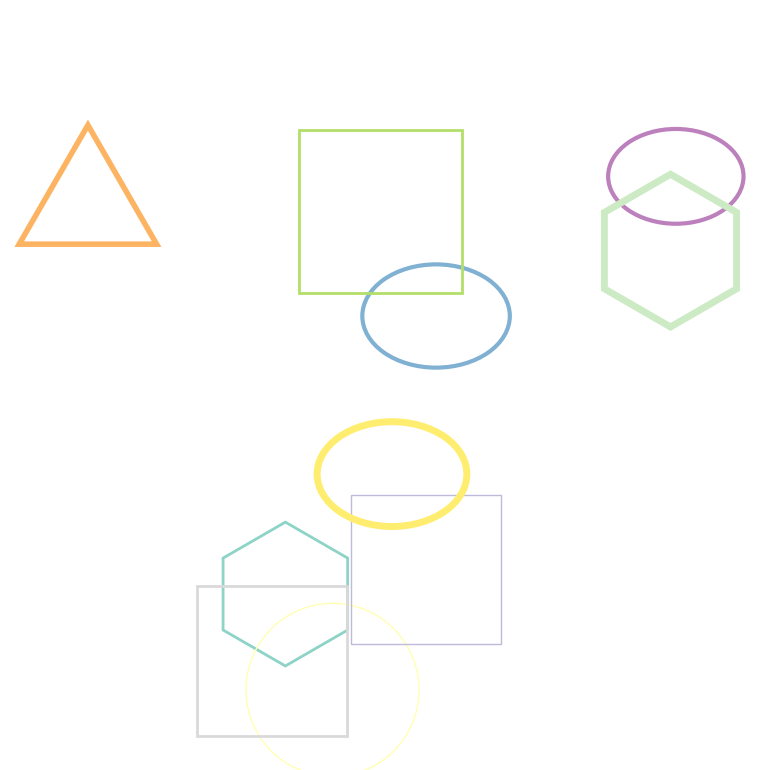[{"shape": "hexagon", "thickness": 1, "radius": 0.47, "center": [0.371, 0.229]}, {"shape": "circle", "thickness": 0.5, "radius": 0.56, "center": [0.432, 0.104]}, {"shape": "square", "thickness": 0.5, "radius": 0.48, "center": [0.553, 0.261]}, {"shape": "oval", "thickness": 1.5, "radius": 0.48, "center": [0.566, 0.59]}, {"shape": "triangle", "thickness": 2, "radius": 0.52, "center": [0.114, 0.734]}, {"shape": "square", "thickness": 1, "radius": 0.53, "center": [0.494, 0.725]}, {"shape": "square", "thickness": 1, "radius": 0.49, "center": [0.353, 0.142]}, {"shape": "oval", "thickness": 1.5, "radius": 0.44, "center": [0.878, 0.771]}, {"shape": "hexagon", "thickness": 2.5, "radius": 0.5, "center": [0.871, 0.675]}, {"shape": "oval", "thickness": 2.5, "radius": 0.49, "center": [0.509, 0.384]}]